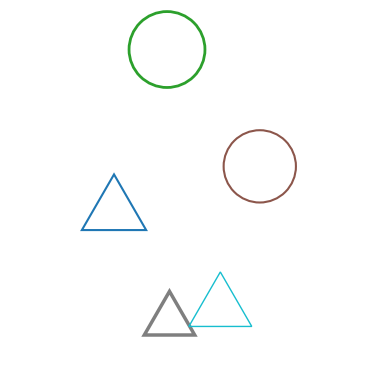[{"shape": "triangle", "thickness": 1.5, "radius": 0.48, "center": [0.296, 0.451]}, {"shape": "circle", "thickness": 2, "radius": 0.49, "center": [0.434, 0.871]}, {"shape": "circle", "thickness": 1.5, "radius": 0.47, "center": [0.675, 0.568]}, {"shape": "triangle", "thickness": 2.5, "radius": 0.38, "center": [0.44, 0.168]}, {"shape": "triangle", "thickness": 1, "radius": 0.47, "center": [0.572, 0.199]}]